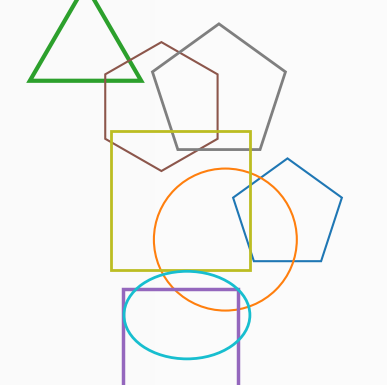[{"shape": "pentagon", "thickness": 1.5, "radius": 0.74, "center": [0.742, 0.441]}, {"shape": "circle", "thickness": 1.5, "radius": 0.92, "center": [0.582, 0.378]}, {"shape": "triangle", "thickness": 3, "radius": 0.83, "center": [0.221, 0.873]}, {"shape": "square", "thickness": 2.5, "radius": 0.74, "center": [0.466, 0.101]}, {"shape": "hexagon", "thickness": 1.5, "radius": 0.84, "center": [0.417, 0.723]}, {"shape": "pentagon", "thickness": 2, "radius": 0.9, "center": [0.565, 0.758]}, {"shape": "square", "thickness": 2, "radius": 0.9, "center": [0.466, 0.479]}, {"shape": "oval", "thickness": 2, "radius": 0.81, "center": [0.482, 0.182]}]